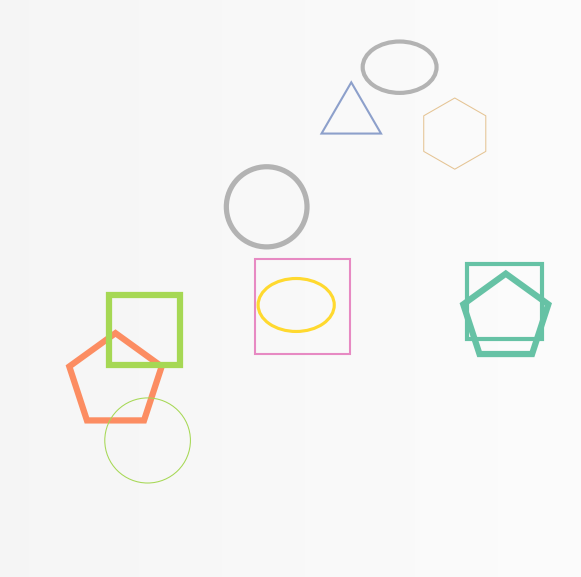[{"shape": "pentagon", "thickness": 3, "radius": 0.38, "center": [0.87, 0.448]}, {"shape": "square", "thickness": 2, "radius": 0.33, "center": [0.868, 0.477]}, {"shape": "pentagon", "thickness": 3, "radius": 0.42, "center": [0.199, 0.339]}, {"shape": "triangle", "thickness": 1, "radius": 0.3, "center": [0.604, 0.797]}, {"shape": "square", "thickness": 1, "radius": 0.41, "center": [0.521, 0.468]}, {"shape": "circle", "thickness": 0.5, "radius": 0.37, "center": [0.254, 0.236]}, {"shape": "square", "thickness": 3, "radius": 0.31, "center": [0.249, 0.428]}, {"shape": "oval", "thickness": 1.5, "radius": 0.33, "center": [0.51, 0.471]}, {"shape": "hexagon", "thickness": 0.5, "radius": 0.31, "center": [0.782, 0.768]}, {"shape": "circle", "thickness": 2.5, "radius": 0.35, "center": [0.459, 0.641]}, {"shape": "oval", "thickness": 2, "radius": 0.32, "center": [0.688, 0.883]}]